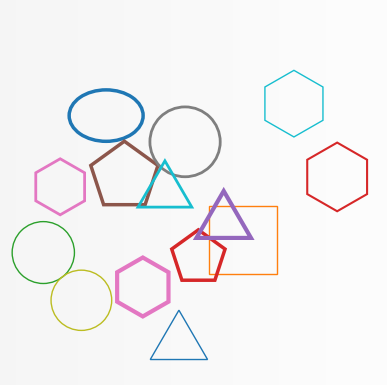[{"shape": "triangle", "thickness": 1, "radius": 0.43, "center": [0.462, 0.109]}, {"shape": "oval", "thickness": 2.5, "radius": 0.48, "center": [0.274, 0.7]}, {"shape": "square", "thickness": 1, "radius": 0.44, "center": [0.627, 0.376]}, {"shape": "circle", "thickness": 1, "radius": 0.4, "center": [0.112, 0.344]}, {"shape": "hexagon", "thickness": 1.5, "radius": 0.45, "center": [0.87, 0.54]}, {"shape": "pentagon", "thickness": 2.5, "radius": 0.36, "center": [0.512, 0.331]}, {"shape": "triangle", "thickness": 3, "radius": 0.41, "center": [0.577, 0.423]}, {"shape": "pentagon", "thickness": 2.5, "radius": 0.46, "center": [0.321, 0.542]}, {"shape": "hexagon", "thickness": 2, "radius": 0.36, "center": [0.155, 0.515]}, {"shape": "hexagon", "thickness": 3, "radius": 0.38, "center": [0.369, 0.255]}, {"shape": "circle", "thickness": 2, "radius": 0.45, "center": [0.478, 0.632]}, {"shape": "circle", "thickness": 1, "radius": 0.39, "center": [0.21, 0.22]}, {"shape": "triangle", "thickness": 2, "radius": 0.4, "center": [0.426, 0.502]}, {"shape": "hexagon", "thickness": 1, "radius": 0.43, "center": [0.759, 0.731]}]